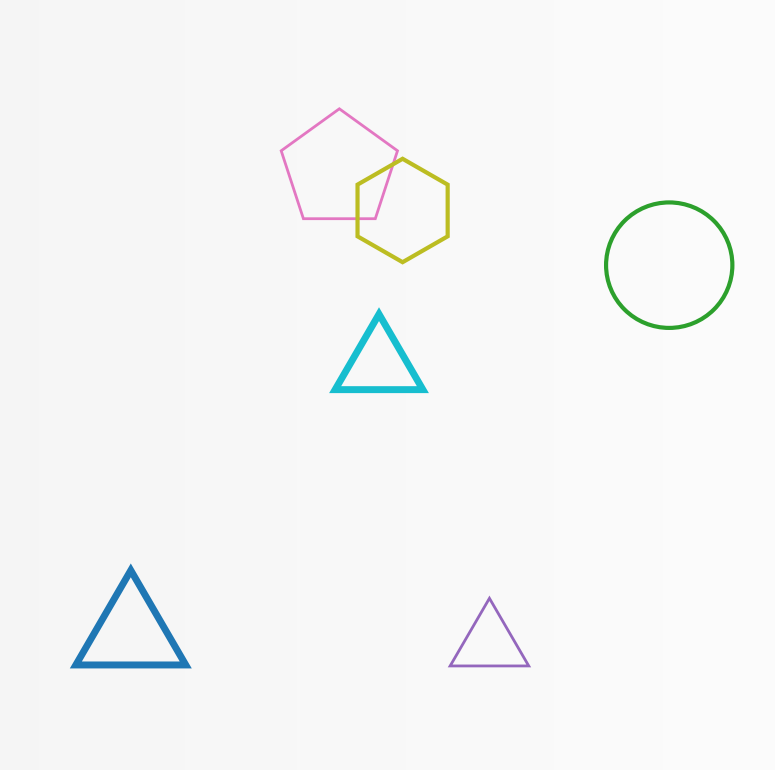[{"shape": "triangle", "thickness": 2.5, "radius": 0.41, "center": [0.169, 0.177]}, {"shape": "circle", "thickness": 1.5, "radius": 0.41, "center": [0.864, 0.656]}, {"shape": "triangle", "thickness": 1, "radius": 0.29, "center": [0.632, 0.164]}, {"shape": "pentagon", "thickness": 1, "radius": 0.39, "center": [0.438, 0.78]}, {"shape": "hexagon", "thickness": 1.5, "radius": 0.34, "center": [0.519, 0.727]}, {"shape": "triangle", "thickness": 2.5, "radius": 0.33, "center": [0.489, 0.527]}]